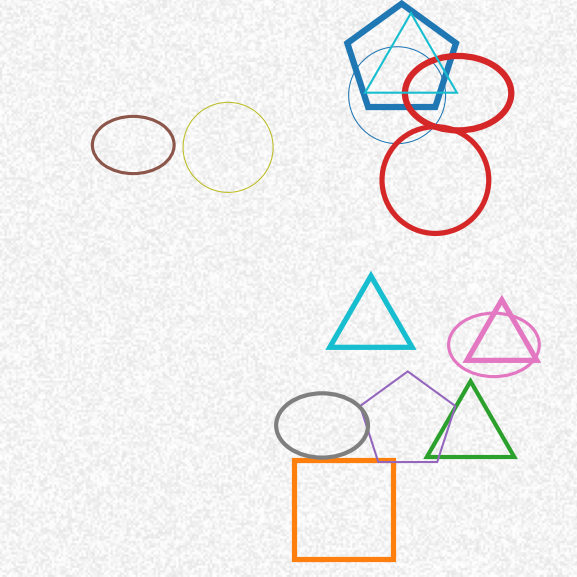[{"shape": "pentagon", "thickness": 3, "radius": 0.49, "center": [0.696, 0.894]}, {"shape": "circle", "thickness": 0.5, "radius": 0.42, "center": [0.688, 0.834]}, {"shape": "square", "thickness": 2.5, "radius": 0.43, "center": [0.595, 0.117]}, {"shape": "triangle", "thickness": 2, "radius": 0.44, "center": [0.815, 0.252]}, {"shape": "oval", "thickness": 3, "radius": 0.46, "center": [0.793, 0.838]}, {"shape": "circle", "thickness": 2.5, "radius": 0.46, "center": [0.754, 0.687]}, {"shape": "pentagon", "thickness": 1, "radius": 0.43, "center": [0.706, 0.269]}, {"shape": "oval", "thickness": 1.5, "radius": 0.35, "center": [0.231, 0.748]}, {"shape": "triangle", "thickness": 2.5, "radius": 0.35, "center": [0.869, 0.41]}, {"shape": "oval", "thickness": 1.5, "radius": 0.39, "center": [0.855, 0.402]}, {"shape": "oval", "thickness": 2, "radius": 0.4, "center": [0.558, 0.262]}, {"shape": "circle", "thickness": 0.5, "radius": 0.39, "center": [0.395, 0.744]}, {"shape": "triangle", "thickness": 2.5, "radius": 0.41, "center": [0.642, 0.439]}, {"shape": "triangle", "thickness": 1, "radius": 0.46, "center": [0.712, 0.885]}]